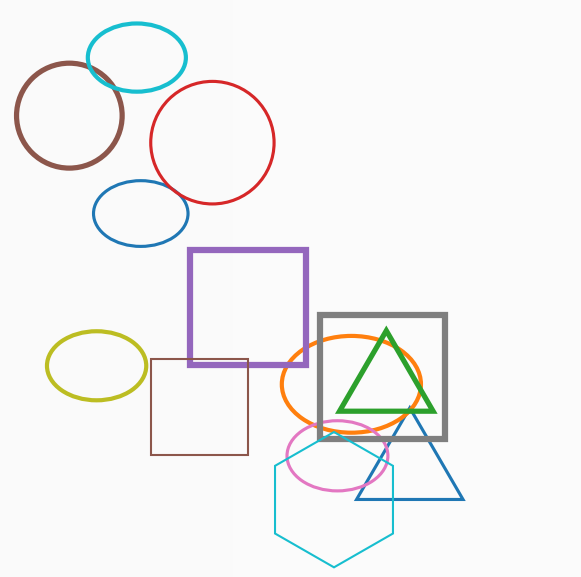[{"shape": "oval", "thickness": 1.5, "radius": 0.41, "center": [0.242, 0.629]}, {"shape": "triangle", "thickness": 1.5, "radius": 0.53, "center": [0.705, 0.187]}, {"shape": "oval", "thickness": 2, "radius": 0.6, "center": [0.605, 0.334]}, {"shape": "triangle", "thickness": 2.5, "radius": 0.46, "center": [0.665, 0.334]}, {"shape": "circle", "thickness": 1.5, "radius": 0.53, "center": [0.365, 0.752]}, {"shape": "square", "thickness": 3, "radius": 0.5, "center": [0.427, 0.467]}, {"shape": "square", "thickness": 1, "radius": 0.41, "center": [0.343, 0.294]}, {"shape": "circle", "thickness": 2.5, "radius": 0.45, "center": [0.119, 0.799]}, {"shape": "oval", "thickness": 1.5, "radius": 0.43, "center": [0.581, 0.21]}, {"shape": "square", "thickness": 3, "radius": 0.54, "center": [0.658, 0.347]}, {"shape": "oval", "thickness": 2, "radius": 0.43, "center": [0.166, 0.366]}, {"shape": "hexagon", "thickness": 1, "radius": 0.59, "center": [0.575, 0.134]}, {"shape": "oval", "thickness": 2, "radius": 0.42, "center": [0.235, 0.899]}]